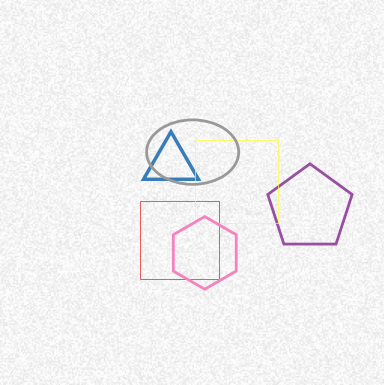[{"shape": "square", "thickness": 0.5, "radius": 0.51, "center": [0.465, 0.377]}, {"shape": "triangle", "thickness": 2.5, "radius": 0.41, "center": [0.444, 0.576]}, {"shape": "pentagon", "thickness": 2, "radius": 0.58, "center": [0.805, 0.459]}, {"shape": "square", "thickness": 0.5, "radius": 0.54, "center": [0.614, 0.528]}, {"shape": "hexagon", "thickness": 2, "radius": 0.47, "center": [0.532, 0.343]}, {"shape": "oval", "thickness": 2, "radius": 0.6, "center": [0.5, 0.605]}]